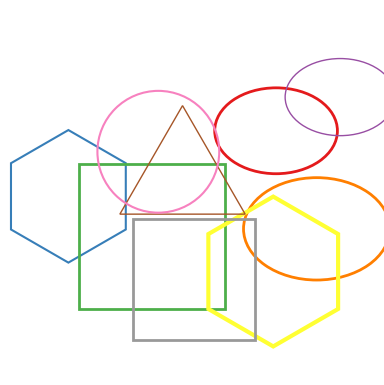[{"shape": "oval", "thickness": 2, "radius": 0.8, "center": [0.717, 0.66]}, {"shape": "hexagon", "thickness": 1.5, "radius": 0.86, "center": [0.178, 0.49]}, {"shape": "square", "thickness": 2, "radius": 0.95, "center": [0.395, 0.385]}, {"shape": "oval", "thickness": 1, "radius": 0.72, "center": [0.884, 0.748]}, {"shape": "oval", "thickness": 2, "radius": 0.95, "center": [0.822, 0.406]}, {"shape": "hexagon", "thickness": 3, "radius": 0.97, "center": [0.71, 0.295]}, {"shape": "triangle", "thickness": 1, "radius": 0.94, "center": [0.474, 0.538]}, {"shape": "circle", "thickness": 1.5, "radius": 0.79, "center": [0.411, 0.606]}, {"shape": "square", "thickness": 2, "radius": 0.79, "center": [0.505, 0.274]}]